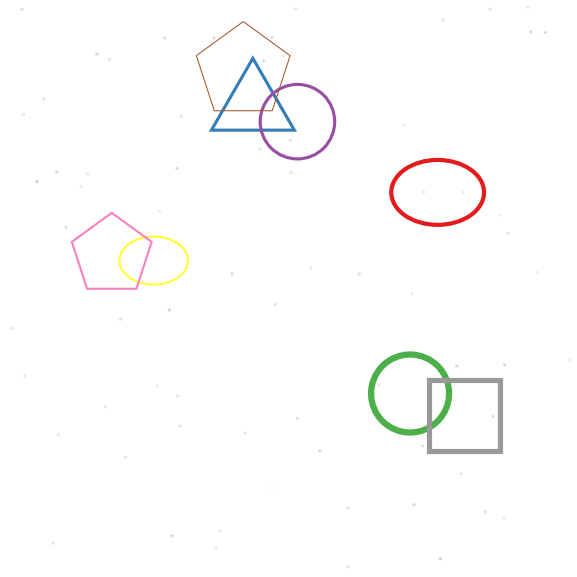[{"shape": "oval", "thickness": 2, "radius": 0.4, "center": [0.758, 0.666]}, {"shape": "triangle", "thickness": 1.5, "radius": 0.41, "center": [0.438, 0.815]}, {"shape": "circle", "thickness": 3, "radius": 0.34, "center": [0.71, 0.318]}, {"shape": "circle", "thickness": 1.5, "radius": 0.32, "center": [0.515, 0.788]}, {"shape": "oval", "thickness": 1, "radius": 0.3, "center": [0.266, 0.548]}, {"shape": "pentagon", "thickness": 0.5, "radius": 0.43, "center": [0.421, 0.876]}, {"shape": "pentagon", "thickness": 1, "radius": 0.36, "center": [0.194, 0.558]}, {"shape": "square", "thickness": 2.5, "radius": 0.31, "center": [0.805, 0.279]}]